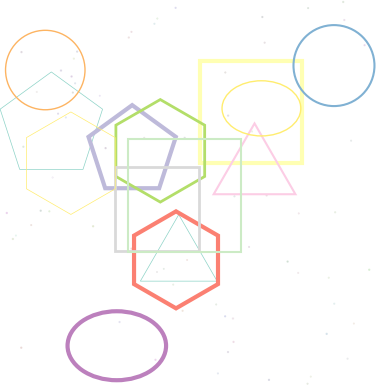[{"shape": "pentagon", "thickness": 0.5, "radius": 0.7, "center": [0.133, 0.673]}, {"shape": "triangle", "thickness": 0.5, "radius": 0.58, "center": [0.464, 0.327]}, {"shape": "square", "thickness": 3, "radius": 0.66, "center": [0.652, 0.709]}, {"shape": "pentagon", "thickness": 3, "radius": 0.6, "center": [0.343, 0.608]}, {"shape": "hexagon", "thickness": 3, "radius": 0.63, "center": [0.457, 0.325]}, {"shape": "circle", "thickness": 1.5, "radius": 0.53, "center": [0.867, 0.83]}, {"shape": "circle", "thickness": 1, "radius": 0.52, "center": [0.118, 0.818]}, {"shape": "hexagon", "thickness": 2, "radius": 0.67, "center": [0.416, 0.608]}, {"shape": "triangle", "thickness": 1.5, "radius": 0.61, "center": [0.661, 0.557]}, {"shape": "square", "thickness": 2, "radius": 0.54, "center": [0.408, 0.456]}, {"shape": "oval", "thickness": 3, "radius": 0.64, "center": [0.303, 0.102]}, {"shape": "square", "thickness": 1.5, "radius": 0.73, "center": [0.479, 0.493]}, {"shape": "hexagon", "thickness": 0.5, "radius": 0.67, "center": [0.184, 0.576]}, {"shape": "oval", "thickness": 1, "radius": 0.51, "center": [0.679, 0.719]}]